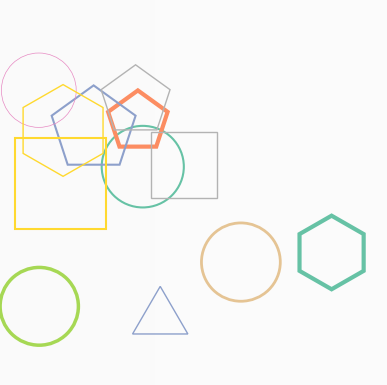[{"shape": "circle", "thickness": 1.5, "radius": 0.53, "center": [0.368, 0.567]}, {"shape": "hexagon", "thickness": 3, "radius": 0.48, "center": [0.856, 0.344]}, {"shape": "pentagon", "thickness": 3, "radius": 0.4, "center": [0.356, 0.684]}, {"shape": "pentagon", "thickness": 1.5, "radius": 0.57, "center": [0.242, 0.664]}, {"shape": "triangle", "thickness": 1, "radius": 0.41, "center": [0.413, 0.174]}, {"shape": "circle", "thickness": 0.5, "radius": 0.48, "center": [0.1, 0.766]}, {"shape": "circle", "thickness": 2.5, "radius": 0.5, "center": [0.101, 0.204]}, {"shape": "hexagon", "thickness": 1, "radius": 0.6, "center": [0.163, 0.661]}, {"shape": "square", "thickness": 1.5, "radius": 0.59, "center": [0.156, 0.523]}, {"shape": "circle", "thickness": 2, "radius": 0.51, "center": [0.622, 0.319]}, {"shape": "square", "thickness": 1, "radius": 0.42, "center": [0.475, 0.572]}, {"shape": "pentagon", "thickness": 1, "radius": 0.47, "center": [0.35, 0.738]}]